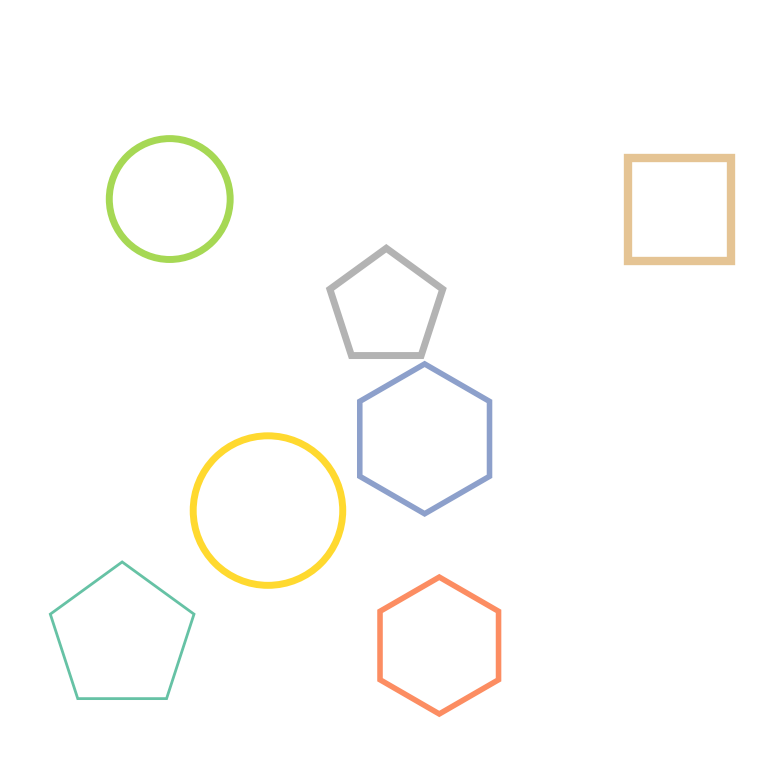[{"shape": "pentagon", "thickness": 1, "radius": 0.49, "center": [0.159, 0.172]}, {"shape": "hexagon", "thickness": 2, "radius": 0.44, "center": [0.57, 0.162]}, {"shape": "hexagon", "thickness": 2, "radius": 0.49, "center": [0.551, 0.43]}, {"shape": "circle", "thickness": 2.5, "radius": 0.39, "center": [0.22, 0.742]}, {"shape": "circle", "thickness": 2.5, "radius": 0.49, "center": [0.348, 0.337]}, {"shape": "square", "thickness": 3, "radius": 0.34, "center": [0.882, 0.728]}, {"shape": "pentagon", "thickness": 2.5, "radius": 0.39, "center": [0.502, 0.601]}]